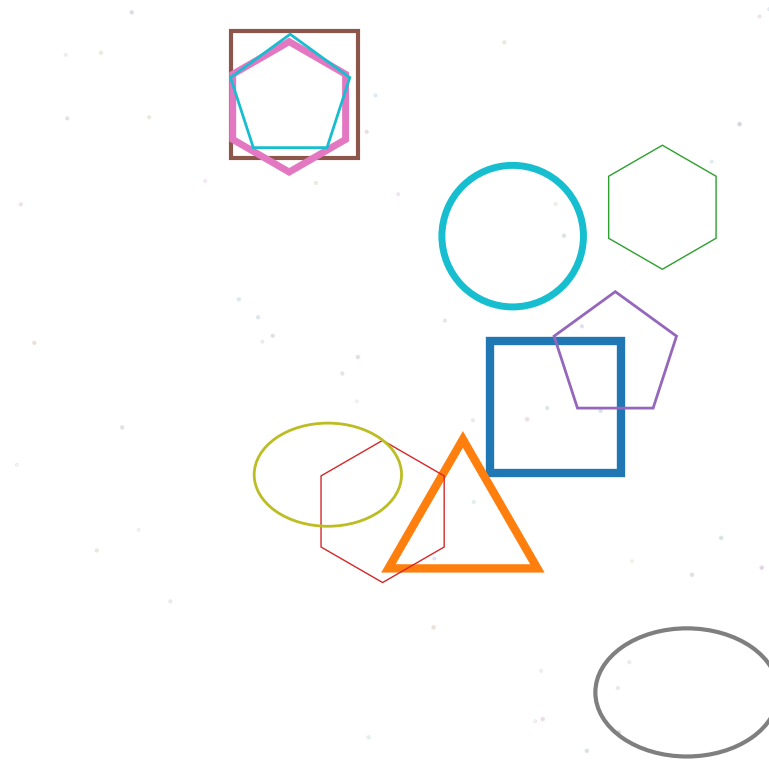[{"shape": "square", "thickness": 3, "radius": 0.43, "center": [0.722, 0.472]}, {"shape": "triangle", "thickness": 3, "radius": 0.56, "center": [0.601, 0.318]}, {"shape": "hexagon", "thickness": 0.5, "radius": 0.4, "center": [0.86, 0.731]}, {"shape": "hexagon", "thickness": 0.5, "radius": 0.46, "center": [0.497, 0.336]}, {"shape": "pentagon", "thickness": 1, "radius": 0.42, "center": [0.799, 0.538]}, {"shape": "square", "thickness": 1.5, "radius": 0.41, "center": [0.383, 0.877]}, {"shape": "hexagon", "thickness": 2.5, "radius": 0.42, "center": [0.376, 0.861]}, {"shape": "oval", "thickness": 1.5, "radius": 0.59, "center": [0.892, 0.101]}, {"shape": "oval", "thickness": 1, "radius": 0.48, "center": [0.426, 0.384]}, {"shape": "pentagon", "thickness": 1, "radius": 0.41, "center": [0.377, 0.874]}, {"shape": "circle", "thickness": 2.5, "radius": 0.46, "center": [0.666, 0.693]}]